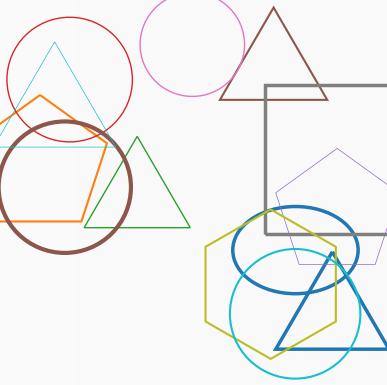[{"shape": "oval", "thickness": 2.5, "radius": 0.81, "center": [0.762, 0.35]}, {"shape": "triangle", "thickness": 2.5, "radius": 0.84, "center": [0.858, 0.177]}, {"shape": "pentagon", "thickness": 1.5, "radius": 0.91, "center": [0.103, 0.572]}, {"shape": "triangle", "thickness": 1, "radius": 0.79, "center": [0.354, 0.488]}, {"shape": "circle", "thickness": 1, "radius": 0.81, "center": [0.18, 0.793]}, {"shape": "pentagon", "thickness": 0.5, "radius": 0.83, "center": [0.87, 0.448]}, {"shape": "triangle", "thickness": 1.5, "radius": 0.8, "center": [0.706, 0.821]}, {"shape": "circle", "thickness": 3, "radius": 0.85, "center": [0.167, 0.514]}, {"shape": "circle", "thickness": 1, "radius": 0.67, "center": [0.496, 0.884]}, {"shape": "square", "thickness": 2.5, "radius": 0.97, "center": [0.876, 0.586]}, {"shape": "hexagon", "thickness": 1.5, "radius": 0.97, "center": [0.699, 0.262]}, {"shape": "triangle", "thickness": 0.5, "radius": 0.91, "center": [0.141, 0.709]}, {"shape": "circle", "thickness": 1.5, "radius": 0.84, "center": [0.762, 0.185]}]